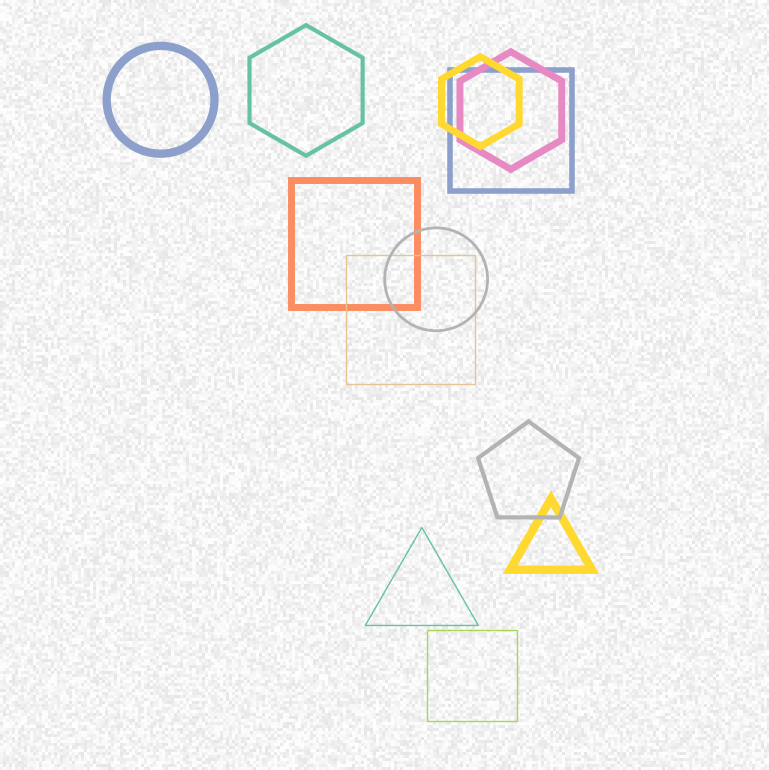[{"shape": "hexagon", "thickness": 1.5, "radius": 0.42, "center": [0.397, 0.883]}, {"shape": "triangle", "thickness": 0.5, "radius": 0.42, "center": [0.548, 0.23]}, {"shape": "square", "thickness": 2.5, "radius": 0.41, "center": [0.46, 0.684]}, {"shape": "circle", "thickness": 3, "radius": 0.35, "center": [0.209, 0.87]}, {"shape": "square", "thickness": 2, "radius": 0.4, "center": [0.664, 0.83]}, {"shape": "hexagon", "thickness": 2.5, "radius": 0.38, "center": [0.663, 0.856]}, {"shape": "square", "thickness": 0.5, "radius": 0.29, "center": [0.613, 0.123]}, {"shape": "triangle", "thickness": 3, "radius": 0.31, "center": [0.716, 0.291]}, {"shape": "hexagon", "thickness": 2.5, "radius": 0.29, "center": [0.624, 0.868]}, {"shape": "square", "thickness": 0.5, "radius": 0.42, "center": [0.533, 0.585]}, {"shape": "pentagon", "thickness": 1.5, "radius": 0.34, "center": [0.686, 0.384]}, {"shape": "circle", "thickness": 1, "radius": 0.33, "center": [0.566, 0.637]}]